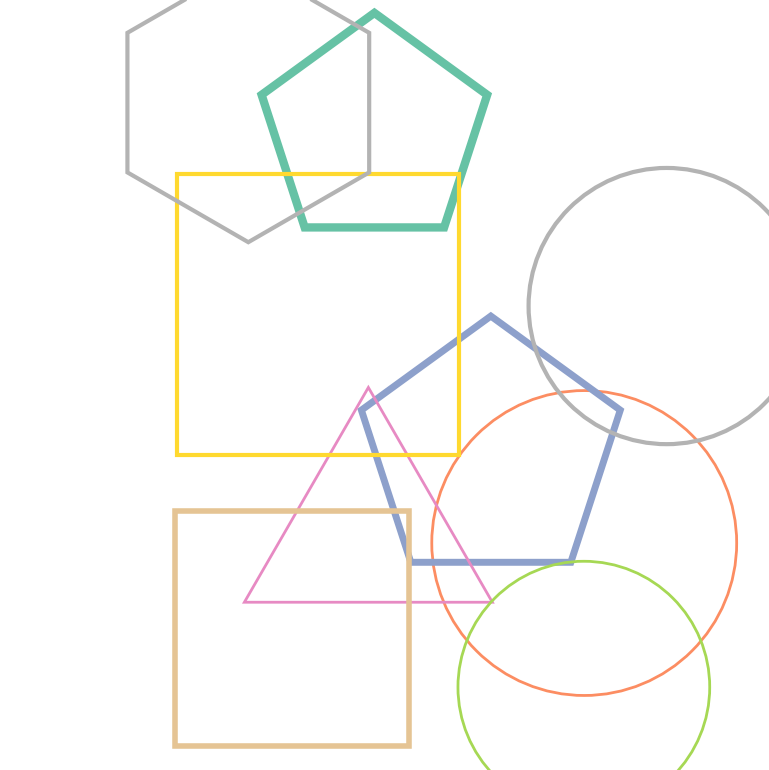[{"shape": "pentagon", "thickness": 3, "radius": 0.77, "center": [0.486, 0.829]}, {"shape": "circle", "thickness": 1, "radius": 0.99, "center": [0.759, 0.295]}, {"shape": "pentagon", "thickness": 2.5, "radius": 0.88, "center": [0.637, 0.413]}, {"shape": "triangle", "thickness": 1, "radius": 0.93, "center": [0.478, 0.311]}, {"shape": "circle", "thickness": 1, "radius": 0.82, "center": [0.758, 0.108]}, {"shape": "square", "thickness": 1.5, "radius": 0.91, "center": [0.413, 0.592]}, {"shape": "square", "thickness": 2, "radius": 0.76, "center": [0.379, 0.184]}, {"shape": "hexagon", "thickness": 1.5, "radius": 0.91, "center": [0.322, 0.867]}, {"shape": "circle", "thickness": 1.5, "radius": 0.9, "center": [0.866, 0.603]}]